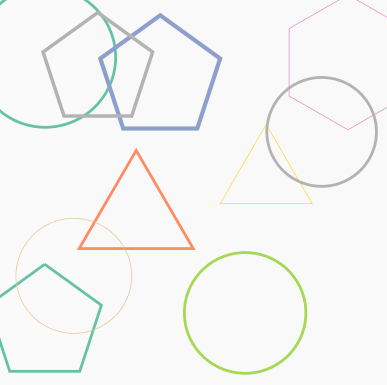[{"shape": "pentagon", "thickness": 2, "radius": 0.77, "center": [0.115, 0.16]}, {"shape": "circle", "thickness": 2, "radius": 0.91, "center": [0.117, 0.851]}, {"shape": "triangle", "thickness": 2, "radius": 0.85, "center": [0.351, 0.439]}, {"shape": "pentagon", "thickness": 3, "radius": 0.81, "center": [0.414, 0.798]}, {"shape": "hexagon", "thickness": 0.5, "radius": 0.88, "center": [0.898, 0.838]}, {"shape": "circle", "thickness": 2, "radius": 0.78, "center": [0.633, 0.187]}, {"shape": "triangle", "thickness": 0.5, "radius": 0.69, "center": [0.687, 0.54]}, {"shape": "circle", "thickness": 0.5, "radius": 0.75, "center": [0.19, 0.283]}, {"shape": "pentagon", "thickness": 2.5, "radius": 0.74, "center": [0.253, 0.819]}, {"shape": "circle", "thickness": 2, "radius": 0.71, "center": [0.83, 0.657]}]